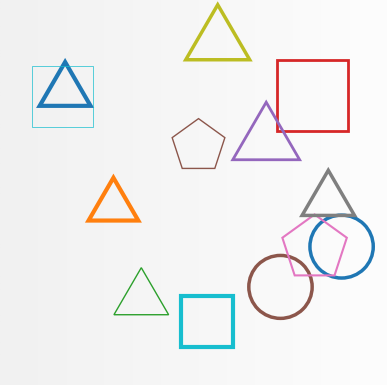[{"shape": "circle", "thickness": 2.5, "radius": 0.41, "center": [0.882, 0.36]}, {"shape": "triangle", "thickness": 3, "radius": 0.38, "center": [0.168, 0.763]}, {"shape": "triangle", "thickness": 3, "radius": 0.37, "center": [0.293, 0.464]}, {"shape": "triangle", "thickness": 1, "radius": 0.41, "center": [0.365, 0.223]}, {"shape": "square", "thickness": 2, "radius": 0.46, "center": [0.807, 0.752]}, {"shape": "triangle", "thickness": 2, "radius": 0.5, "center": [0.687, 0.635]}, {"shape": "pentagon", "thickness": 1, "radius": 0.36, "center": [0.512, 0.62]}, {"shape": "circle", "thickness": 2.5, "radius": 0.41, "center": [0.724, 0.255]}, {"shape": "pentagon", "thickness": 1.5, "radius": 0.44, "center": [0.812, 0.355]}, {"shape": "triangle", "thickness": 2.5, "radius": 0.39, "center": [0.847, 0.48]}, {"shape": "triangle", "thickness": 2.5, "radius": 0.48, "center": [0.562, 0.892]}, {"shape": "square", "thickness": 3, "radius": 0.34, "center": [0.535, 0.165]}, {"shape": "square", "thickness": 0.5, "radius": 0.39, "center": [0.162, 0.749]}]